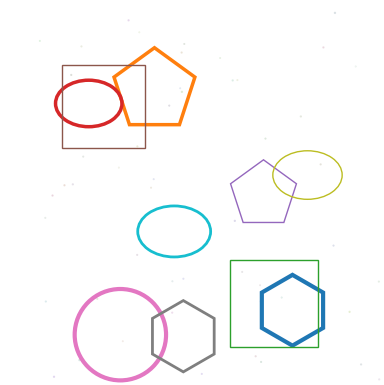[{"shape": "hexagon", "thickness": 3, "radius": 0.46, "center": [0.76, 0.194]}, {"shape": "pentagon", "thickness": 2.5, "radius": 0.55, "center": [0.401, 0.766]}, {"shape": "square", "thickness": 1, "radius": 0.57, "center": [0.712, 0.212]}, {"shape": "oval", "thickness": 2.5, "radius": 0.43, "center": [0.231, 0.731]}, {"shape": "pentagon", "thickness": 1, "radius": 0.45, "center": [0.684, 0.495]}, {"shape": "square", "thickness": 1, "radius": 0.54, "center": [0.27, 0.723]}, {"shape": "circle", "thickness": 3, "radius": 0.59, "center": [0.313, 0.131]}, {"shape": "hexagon", "thickness": 2, "radius": 0.46, "center": [0.476, 0.127]}, {"shape": "oval", "thickness": 1, "radius": 0.45, "center": [0.799, 0.545]}, {"shape": "oval", "thickness": 2, "radius": 0.47, "center": [0.452, 0.399]}]